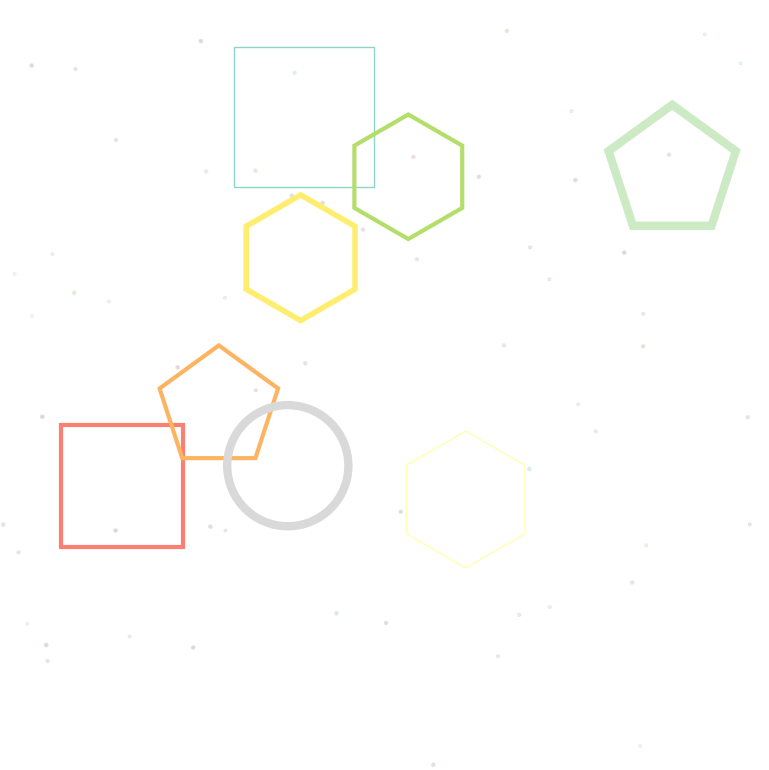[{"shape": "square", "thickness": 0.5, "radius": 0.45, "center": [0.395, 0.848]}, {"shape": "hexagon", "thickness": 0.5, "radius": 0.44, "center": [0.605, 0.351]}, {"shape": "square", "thickness": 1.5, "radius": 0.4, "center": [0.158, 0.369]}, {"shape": "pentagon", "thickness": 1.5, "radius": 0.4, "center": [0.284, 0.47]}, {"shape": "hexagon", "thickness": 1.5, "radius": 0.4, "center": [0.53, 0.77]}, {"shape": "circle", "thickness": 3, "radius": 0.39, "center": [0.374, 0.395]}, {"shape": "pentagon", "thickness": 3, "radius": 0.43, "center": [0.873, 0.777]}, {"shape": "hexagon", "thickness": 2, "radius": 0.41, "center": [0.39, 0.665]}]